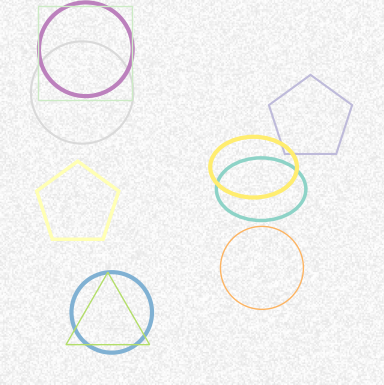[{"shape": "oval", "thickness": 2.5, "radius": 0.58, "center": [0.678, 0.509]}, {"shape": "pentagon", "thickness": 2.5, "radius": 0.56, "center": [0.202, 0.469]}, {"shape": "pentagon", "thickness": 1.5, "radius": 0.57, "center": [0.807, 0.692]}, {"shape": "circle", "thickness": 3, "radius": 0.52, "center": [0.29, 0.189]}, {"shape": "circle", "thickness": 1, "radius": 0.54, "center": [0.68, 0.304]}, {"shape": "triangle", "thickness": 1, "radius": 0.63, "center": [0.28, 0.167]}, {"shape": "circle", "thickness": 1.5, "radius": 0.66, "center": [0.213, 0.76]}, {"shape": "circle", "thickness": 3, "radius": 0.61, "center": [0.223, 0.872]}, {"shape": "square", "thickness": 1, "radius": 0.61, "center": [0.222, 0.862]}, {"shape": "oval", "thickness": 3, "radius": 0.56, "center": [0.659, 0.566]}]